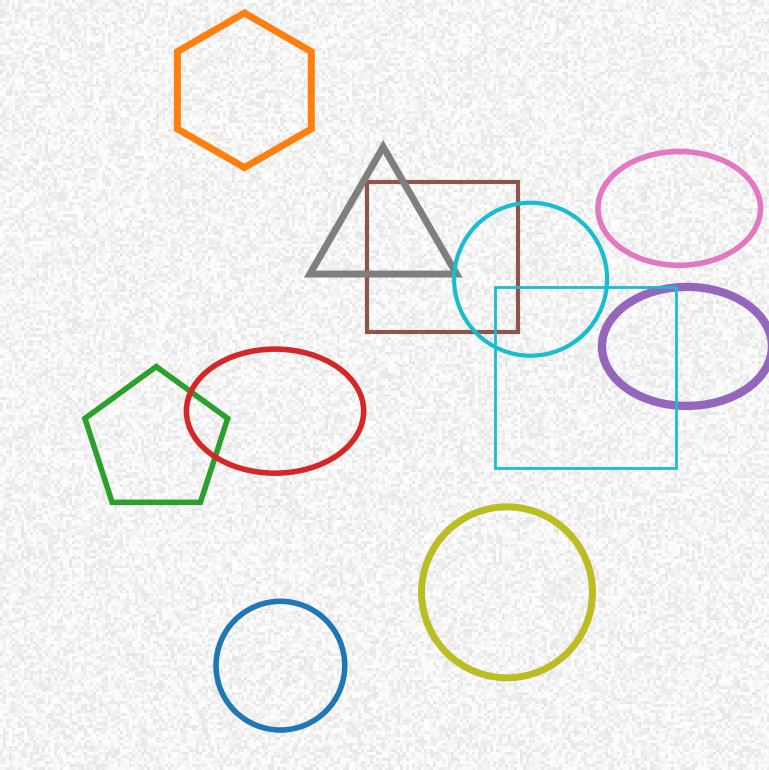[{"shape": "circle", "thickness": 2, "radius": 0.42, "center": [0.364, 0.136]}, {"shape": "hexagon", "thickness": 2.5, "radius": 0.5, "center": [0.317, 0.883]}, {"shape": "pentagon", "thickness": 2, "radius": 0.49, "center": [0.203, 0.426]}, {"shape": "oval", "thickness": 2, "radius": 0.58, "center": [0.357, 0.466]}, {"shape": "oval", "thickness": 3, "radius": 0.55, "center": [0.892, 0.55]}, {"shape": "square", "thickness": 1.5, "radius": 0.49, "center": [0.574, 0.666]}, {"shape": "oval", "thickness": 2, "radius": 0.53, "center": [0.882, 0.729]}, {"shape": "triangle", "thickness": 2.5, "radius": 0.55, "center": [0.498, 0.699]}, {"shape": "circle", "thickness": 2.5, "radius": 0.56, "center": [0.658, 0.231]}, {"shape": "circle", "thickness": 1.5, "radius": 0.5, "center": [0.689, 0.637]}, {"shape": "square", "thickness": 1, "radius": 0.59, "center": [0.761, 0.51]}]